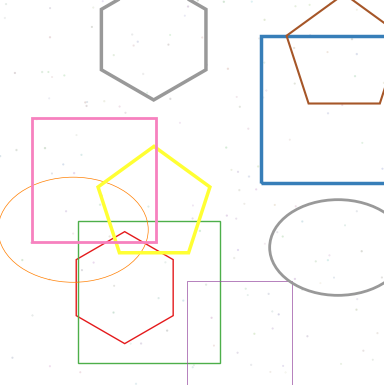[{"shape": "hexagon", "thickness": 1, "radius": 0.73, "center": [0.324, 0.253]}, {"shape": "square", "thickness": 2.5, "radius": 0.96, "center": [0.87, 0.716]}, {"shape": "square", "thickness": 1, "radius": 0.92, "center": [0.386, 0.241]}, {"shape": "square", "thickness": 0.5, "radius": 0.68, "center": [0.622, 0.135]}, {"shape": "oval", "thickness": 0.5, "radius": 0.97, "center": [0.19, 0.403]}, {"shape": "pentagon", "thickness": 2.5, "radius": 0.76, "center": [0.4, 0.467]}, {"shape": "pentagon", "thickness": 1.5, "radius": 0.79, "center": [0.894, 0.858]}, {"shape": "square", "thickness": 2, "radius": 0.81, "center": [0.245, 0.533]}, {"shape": "hexagon", "thickness": 2.5, "radius": 0.78, "center": [0.399, 0.897]}, {"shape": "oval", "thickness": 2, "radius": 0.89, "center": [0.878, 0.357]}]